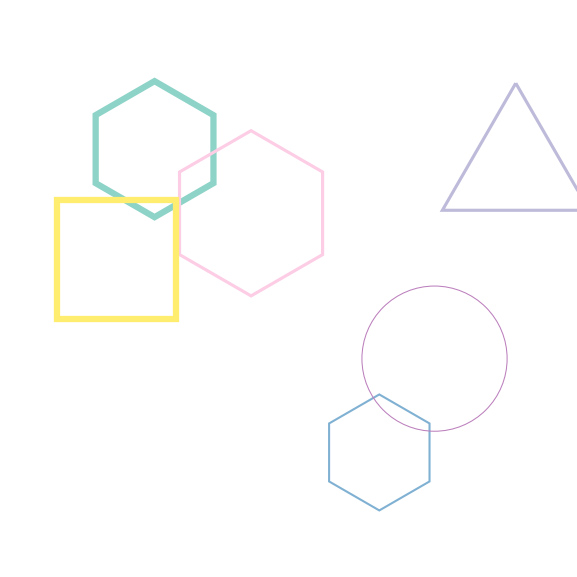[{"shape": "hexagon", "thickness": 3, "radius": 0.59, "center": [0.268, 0.741]}, {"shape": "triangle", "thickness": 1.5, "radius": 0.73, "center": [0.893, 0.708]}, {"shape": "hexagon", "thickness": 1, "radius": 0.5, "center": [0.657, 0.216]}, {"shape": "hexagon", "thickness": 1.5, "radius": 0.72, "center": [0.435, 0.63]}, {"shape": "circle", "thickness": 0.5, "radius": 0.63, "center": [0.752, 0.378]}, {"shape": "square", "thickness": 3, "radius": 0.52, "center": [0.201, 0.549]}]